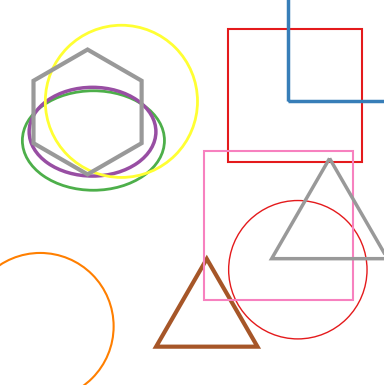[{"shape": "circle", "thickness": 1, "radius": 0.9, "center": [0.774, 0.299]}, {"shape": "square", "thickness": 1.5, "radius": 0.86, "center": [0.766, 0.752]}, {"shape": "square", "thickness": 2.5, "radius": 0.69, "center": [0.887, 0.877]}, {"shape": "oval", "thickness": 2, "radius": 0.92, "center": [0.243, 0.635]}, {"shape": "oval", "thickness": 2.5, "radius": 0.82, "center": [0.24, 0.658]}, {"shape": "circle", "thickness": 1.5, "radius": 0.95, "center": [0.104, 0.152]}, {"shape": "circle", "thickness": 2, "radius": 0.99, "center": [0.315, 0.737]}, {"shape": "triangle", "thickness": 3, "radius": 0.76, "center": [0.537, 0.176]}, {"shape": "square", "thickness": 1.5, "radius": 0.97, "center": [0.723, 0.413]}, {"shape": "hexagon", "thickness": 3, "radius": 0.81, "center": [0.227, 0.709]}, {"shape": "triangle", "thickness": 2.5, "radius": 0.87, "center": [0.856, 0.415]}]